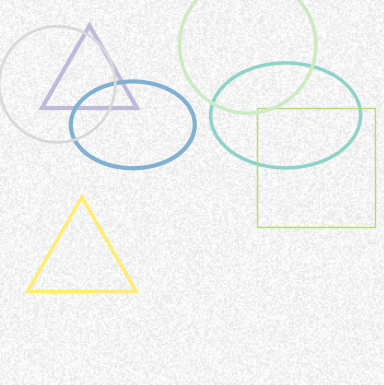[{"shape": "oval", "thickness": 2.5, "radius": 0.97, "center": [0.742, 0.7]}, {"shape": "triangle", "thickness": 3, "radius": 0.71, "center": [0.232, 0.791]}, {"shape": "oval", "thickness": 3, "radius": 0.81, "center": [0.345, 0.676]}, {"shape": "square", "thickness": 1, "radius": 0.77, "center": [0.821, 0.566]}, {"shape": "circle", "thickness": 2, "radius": 0.75, "center": [0.149, 0.781]}, {"shape": "circle", "thickness": 2.5, "radius": 0.89, "center": [0.643, 0.883]}, {"shape": "triangle", "thickness": 2.5, "radius": 0.82, "center": [0.213, 0.325]}]